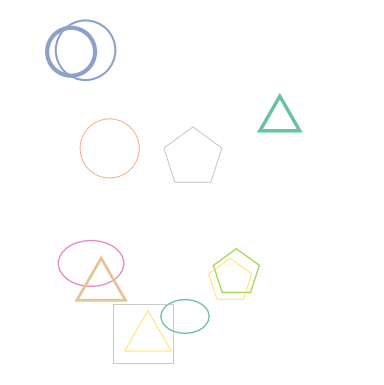[{"shape": "triangle", "thickness": 2.5, "radius": 0.3, "center": [0.727, 0.69]}, {"shape": "oval", "thickness": 1, "radius": 0.31, "center": [0.481, 0.178]}, {"shape": "circle", "thickness": 0.5, "radius": 0.38, "center": [0.285, 0.614]}, {"shape": "circle", "thickness": 3, "radius": 0.31, "center": [0.185, 0.866]}, {"shape": "circle", "thickness": 1.5, "radius": 0.39, "center": [0.222, 0.87]}, {"shape": "oval", "thickness": 1, "radius": 0.42, "center": [0.237, 0.316]}, {"shape": "pentagon", "thickness": 1, "radius": 0.31, "center": [0.614, 0.291]}, {"shape": "triangle", "thickness": 0.5, "radius": 0.35, "center": [0.384, 0.123]}, {"shape": "pentagon", "thickness": 0.5, "radius": 0.29, "center": [0.598, 0.27]}, {"shape": "triangle", "thickness": 2, "radius": 0.36, "center": [0.263, 0.257]}, {"shape": "square", "thickness": 0.5, "radius": 0.38, "center": [0.371, 0.134]}, {"shape": "pentagon", "thickness": 0.5, "radius": 0.4, "center": [0.501, 0.591]}]